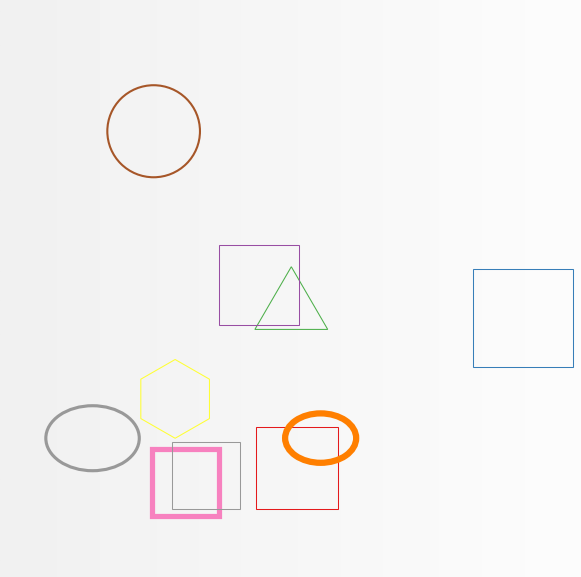[{"shape": "square", "thickness": 0.5, "radius": 0.35, "center": [0.511, 0.188]}, {"shape": "square", "thickness": 0.5, "radius": 0.43, "center": [0.9, 0.448]}, {"shape": "triangle", "thickness": 0.5, "radius": 0.36, "center": [0.501, 0.465]}, {"shape": "square", "thickness": 0.5, "radius": 0.35, "center": [0.446, 0.506]}, {"shape": "oval", "thickness": 3, "radius": 0.31, "center": [0.552, 0.241]}, {"shape": "hexagon", "thickness": 0.5, "radius": 0.34, "center": [0.301, 0.308]}, {"shape": "circle", "thickness": 1, "radius": 0.4, "center": [0.264, 0.772]}, {"shape": "square", "thickness": 2.5, "radius": 0.29, "center": [0.319, 0.163]}, {"shape": "oval", "thickness": 1.5, "radius": 0.4, "center": [0.159, 0.24]}, {"shape": "square", "thickness": 0.5, "radius": 0.29, "center": [0.354, 0.176]}]